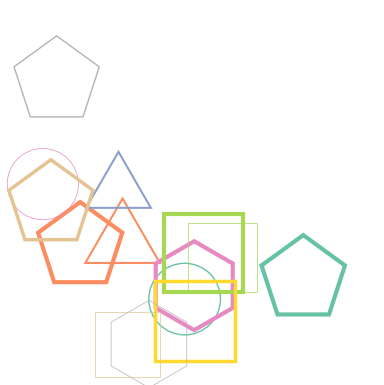[{"shape": "pentagon", "thickness": 3, "radius": 0.57, "center": [0.788, 0.275]}, {"shape": "circle", "thickness": 1, "radius": 0.46, "center": [0.48, 0.223]}, {"shape": "triangle", "thickness": 1.5, "radius": 0.56, "center": [0.318, 0.373]}, {"shape": "pentagon", "thickness": 3, "radius": 0.58, "center": [0.208, 0.36]}, {"shape": "triangle", "thickness": 1.5, "radius": 0.48, "center": [0.308, 0.509]}, {"shape": "circle", "thickness": 0.5, "radius": 0.46, "center": [0.111, 0.522]}, {"shape": "hexagon", "thickness": 3, "radius": 0.58, "center": [0.504, 0.258]}, {"shape": "square", "thickness": 3, "radius": 0.51, "center": [0.528, 0.343]}, {"shape": "square", "thickness": 0.5, "radius": 0.45, "center": [0.578, 0.331]}, {"shape": "square", "thickness": 2.5, "radius": 0.52, "center": [0.507, 0.166]}, {"shape": "pentagon", "thickness": 2.5, "radius": 0.57, "center": [0.132, 0.47]}, {"shape": "square", "thickness": 0.5, "radius": 0.42, "center": [0.332, 0.105]}, {"shape": "pentagon", "thickness": 1, "radius": 0.58, "center": [0.147, 0.79]}, {"shape": "hexagon", "thickness": 0.5, "radius": 0.57, "center": [0.387, 0.106]}]